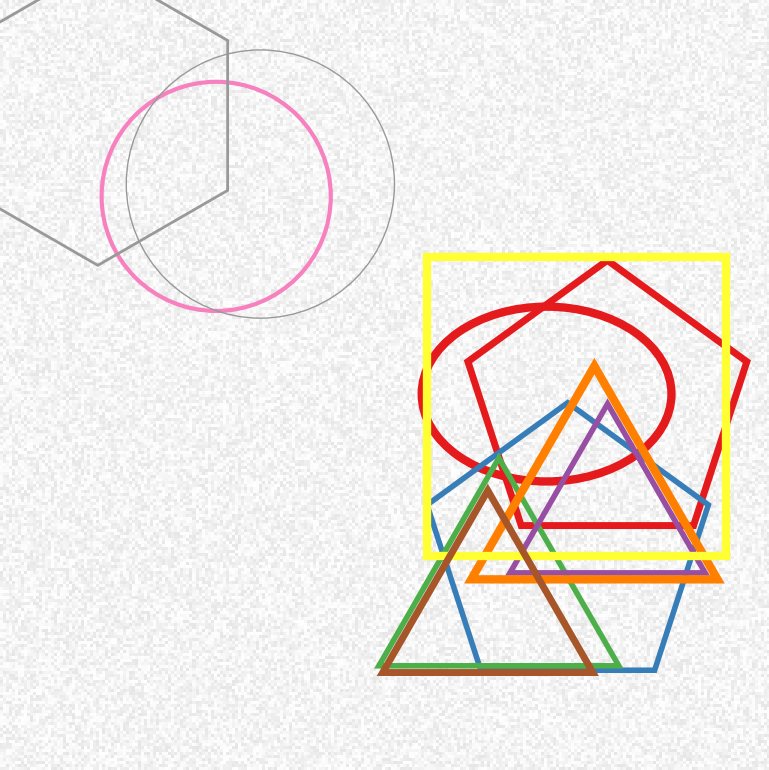[{"shape": "oval", "thickness": 3, "radius": 0.81, "center": [0.71, 0.488]}, {"shape": "pentagon", "thickness": 2.5, "radius": 0.95, "center": [0.789, 0.471]}, {"shape": "pentagon", "thickness": 2, "radius": 0.96, "center": [0.737, 0.285]}, {"shape": "triangle", "thickness": 2, "radius": 0.9, "center": [0.648, 0.225]}, {"shape": "triangle", "thickness": 2, "radius": 0.73, "center": [0.789, 0.329]}, {"shape": "triangle", "thickness": 3, "radius": 0.92, "center": [0.772, 0.34]}, {"shape": "square", "thickness": 3, "radius": 0.97, "center": [0.748, 0.472]}, {"shape": "triangle", "thickness": 2.5, "radius": 0.79, "center": [0.633, 0.205]}, {"shape": "circle", "thickness": 1.5, "radius": 0.74, "center": [0.281, 0.745]}, {"shape": "hexagon", "thickness": 1, "radius": 0.97, "center": [0.127, 0.85]}, {"shape": "circle", "thickness": 0.5, "radius": 0.87, "center": [0.338, 0.761]}]